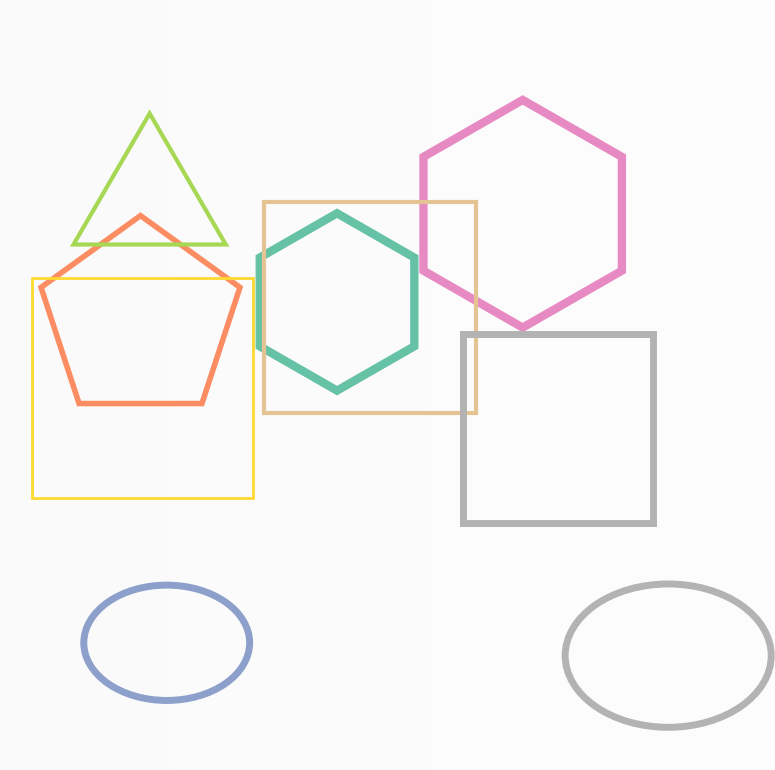[{"shape": "hexagon", "thickness": 3, "radius": 0.58, "center": [0.435, 0.608]}, {"shape": "pentagon", "thickness": 2, "radius": 0.67, "center": [0.181, 0.585]}, {"shape": "oval", "thickness": 2.5, "radius": 0.53, "center": [0.215, 0.165]}, {"shape": "hexagon", "thickness": 3, "radius": 0.74, "center": [0.674, 0.722]}, {"shape": "triangle", "thickness": 1.5, "radius": 0.57, "center": [0.193, 0.739]}, {"shape": "square", "thickness": 1, "radius": 0.71, "center": [0.184, 0.496]}, {"shape": "square", "thickness": 1.5, "radius": 0.68, "center": [0.477, 0.601]}, {"shape": "oval", "thickness": 2.5, "radius": 0.66, "center": [0.862, 0.149]}, {"shape": "square", "thickness": 2.5, "radius": 0.61, "center": [0.72, 0.443]}]